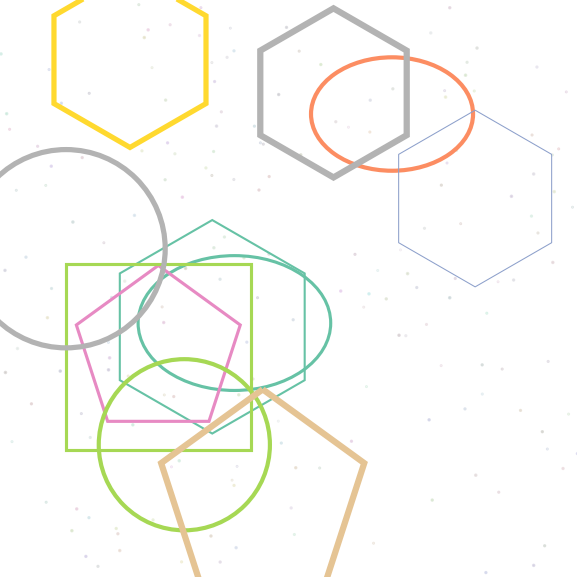[{"shape": "oval", "thickness": 1.5, "radius": 0.83, "center": [0.406, 0.44]}, {"shape": "hexagon", "thickness": 1, "radius": 0.92, "center": [0.368, 0.433]}, {"shape": "oval", "thickness": 2, "radius": 0.7, "center": [0.679, 0.802]}, {"shape": "hexagon", "thickness": 0.5, "radius": 0.76, "center": [0.823, 0.655]}, {"shape": "pentagon", "thickness": 1.5, "radius": 0.75, "center": [0.274, 0.39]}, {"shape": "square", "thickness": 1.5, "radius": 0.8, "center": [0.274, 0.381]}, {"shape": "circle", "thickness": 2, "radius": 0.74, "center": [0.319, 0.229]}, {"shape": "hexagon", "thickness": 2.5, "radius": 0.76, "center": [0.225, 0.896]}, {"shape": "pentagon", "thickness": 3, "radius": 0.92, "center": [0.455, 0.14]}, {"shape": "circle", "thickness": 2.5, "radius": 0.86, "center": [0.114, 0.568]}, {"shape": "hexagon", "thickness": 3, "radius": 0.73, "center": [0.577, 0.838]}]